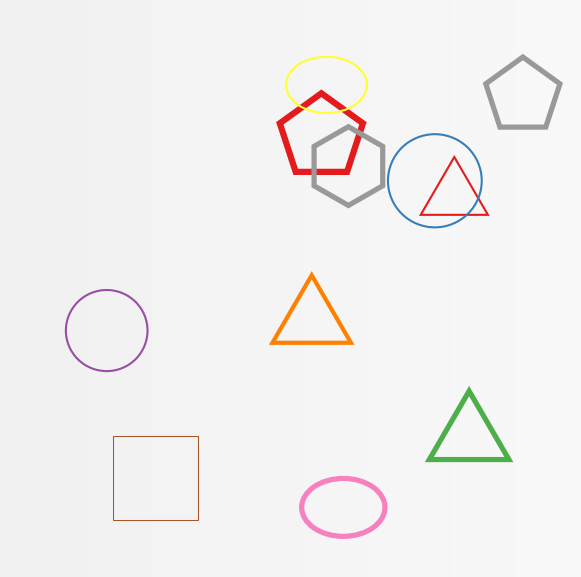[{"shape": "pentagon", "thickness": 3, "radius": 0.38, "center": [0.553, 0.762]}, {"shape": "triangle", "thickness": 1, "radius": 0.33, "center": [0.782, 0.661]}, {"shape": "circle", "thickness": 1, "radius": 0.4, "center": [0.748, 0.686]}, {"shape": "triangle", "thickness": 2.5, "radius": 0.4, "center": [0.807, 0.243]}, {"shape": "circle", "thickness": 1, "radius": 0.35, "center": [0.184, 0.427]}, {"shape": "triangle", "thickness": 2, "radius": 0.39, "center": [0.536, 0.445]}, {"shape": "oval", "thickness": 1, "radius": 0.35, "center": [0.562, 0.852]}, {"shape": "square", "thickness": 0.5, "radius": 0.37, "center": [0.267, 0.172]}, {"shape": "oval", "thickness": 2.5, "radius": 0.36, "center": [0.591, 0.121]}, {"shape": "hexagon", "thickness": 2.5, "radius": 0.34, "center": [0.599, 0.712]}, {"shape": "pentagon", "thickness": 2.5, "radius": 0.34, "center": [0.9, 0.833]}]